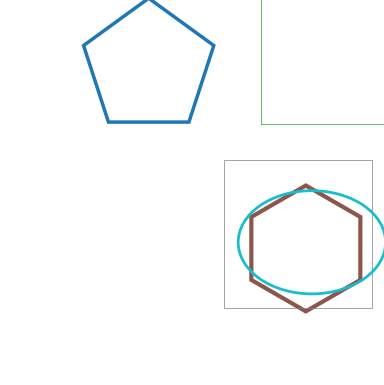[{"shape": "pentagon", "thickness": 2.5, "radius": 0.89, "center": [0.386, 0.827]}, {"shape": "square", "thickness": 0.5, "radius": 0.84, "center": [0.844, 0.845]}, {"shape": "hexagon", "thickness": 3, "radius": 0.82, "center": [0.794, 0.355]}, {"shape": "square", "thickness": 0.5, "radius": 0.96, "center": [0.773, 0.393]}, {"shape": "oval", "thickness": 2, "radius": 0.96, "center": [0.81, 0.371]}]